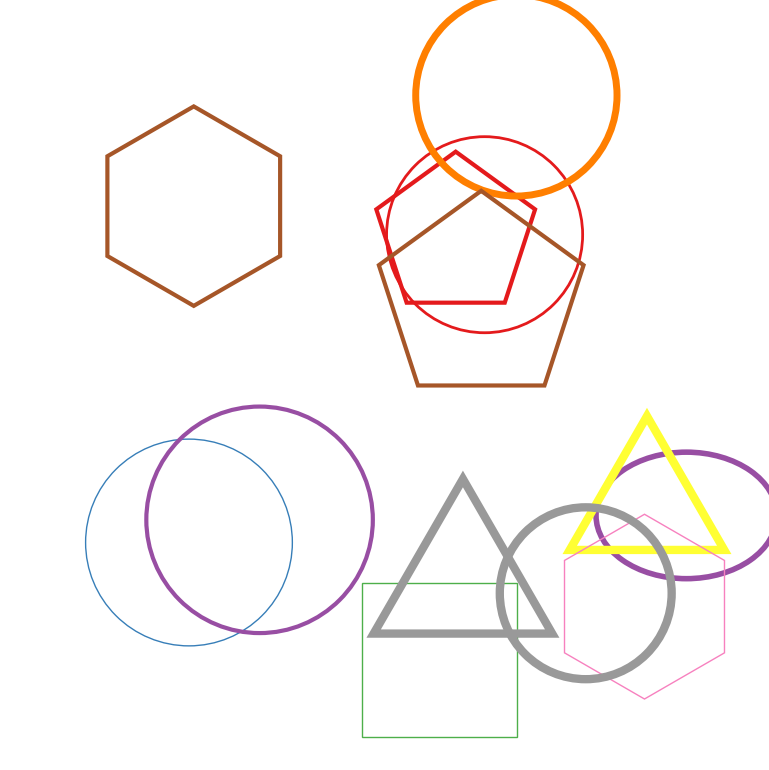[{"shape": "circle", "thickness": 1, "radius": 0.64, "center": [0.629, 0.695]}, {"shape": "pentagon", "thickness": 1.5, "radius": 0.54, "center": [0.592, 0.695]}, {"shape": "circle", "thickness": 0.5, "radius": 0.67, "center": [0.245, 0.295]}, {"shape": "square", "thickness": 0.5, "radius": 0.5, "center": [0.571, 0.143]}, {"shape": "circle", "thickness": 1.5, "radius": 0.74, "center": [0.337, 0.325]}, {"shape": "oval", "thickness": 2, "radius": 0.59, "center": [0.891, 0.331]}, {"shape": "circle", "thickness": 2.5, "radius": 0.65, "center": [0.671, 0.876]}, {"shape": "triangle", "thickness": 3, "radius": 0.58, "center": [0.84, 0.344]}, {"shape": "hexagon", "thickness": 1.5, "radius": 0.65, "center": [0.252, 0.732]}, {"shape": "pentagon", "thickness": 1.5, "radius": 0.7, "center": [0.625, 0.612]}, {"shape": "hexagon", "thickness": 0.5, "radius": 0.6, "center": [0.837, 0.212]}, {"shape": "triangle", "thickness": 3, "radius": 0.67, "center": [0.601, 0.244]}, {"shape": "circle", "thickness": 3, "radius": 0.56, "center": [0.761, 0.23]}]